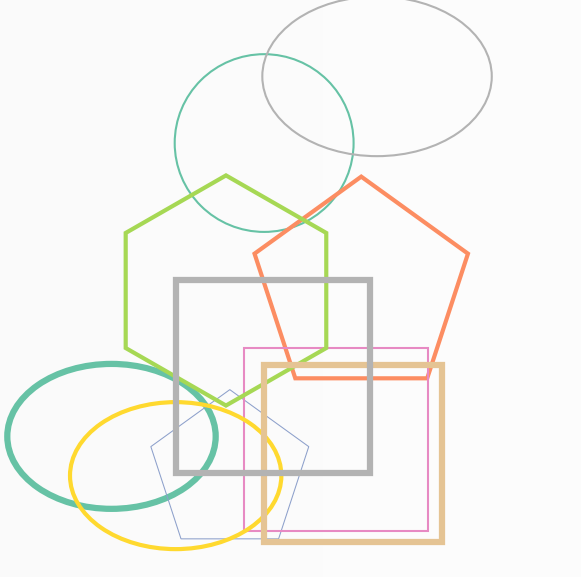[{"shape": "circle", "thickness": 1, "radius": 0.77, "center": [0.454, 0.751]}, {"shape": "oval", "thickness": 3, "radius": 0.9, "center": [0.192, 0.244]}, {"shape": "pentagon", "thickness": 2, "radius": 0.97, "center": [0.621, 0.5]}, {"shape": "pentagon", "thickness": 0.5, "radius": 0.71, "center": [0.395, 0.182]}, {"shape": "square", "thickness": 1, "radius": 0.79, "center": [0.578, 0.238]}, {"shape": "hexagon", "thickness": 2, "radius": 1.0, "center": [0.389, 0.496]}, {"shape": "oval", "thickness": 2, "radius": 0.91, "center": [0.302, 0.176]}, {"shape": "square", "thickness": 3, "radius": 0.77, "center": [0.608, 0.214]}, {"shape": "square", "thickness": 3, "radius": 0.84, "center": [0.469, 0.347]}, {"shape": "oval", "thickness": 1, "radius": 0.99, "center": [0.649, 0.867]}]